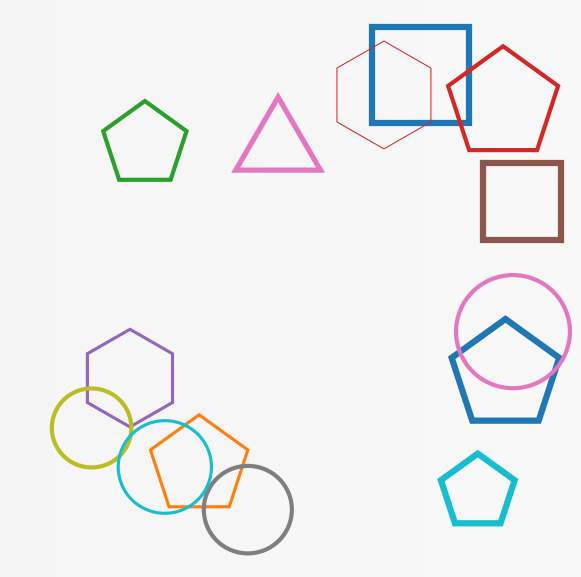[{"shape": "pentagon", "thickness": 3, "radius": 0.49, "center": [0.87, 0.349]}, {"shape": "square", "thickness": 3, "radius": 0.41, "center": [0.723, 0.869]}, {"shape": "pentagon", "thickness": 1.5, "radius": 0.44, "center": [0.343, 0.193]}, {"shape": "pentagon", "thickness": 2, "radius": 0.38, "center": [0.249, 0.749]}, {"shape": "hexagon", "thickness": 0.5, "radius": 0.47, "center": [0.661, 0.835]}, {"shape": "pentagon", "thickness": 2, "radius": 0.5, "center": [0.866, 0.82]}, {"shape": "hexagon", "thickness": 1.5, "radius": 0.42, "center": [0.224, 0.344]}, {"shape": "square", "thickness": 3, "radius": 0.34, "center": [0.899, 0.65]}, {"shape": "triangle", "thickness": 2.5, "radius": 0.42, "center": [0.478, 0.747]}, {"shape": "circle", "thickness": 2, "radius": 0.49, "center": [0.883, 0.425]}, {"shape": "circle", "thickness": 2, "radius": 0.38, "center": [0.426, 0.117]}, {"shape": "circle", "thickness": 2, "radius": 0.34, "center": [0.158, 0.258]}, {"shape": "circle", "thickness": 1.5, "radius": 0.4, "center": [0.284, 0.191]}, {"shape": "pentagon", "thickness": 3, "radius": 0.33, "center": [0.822, 0.147]}]